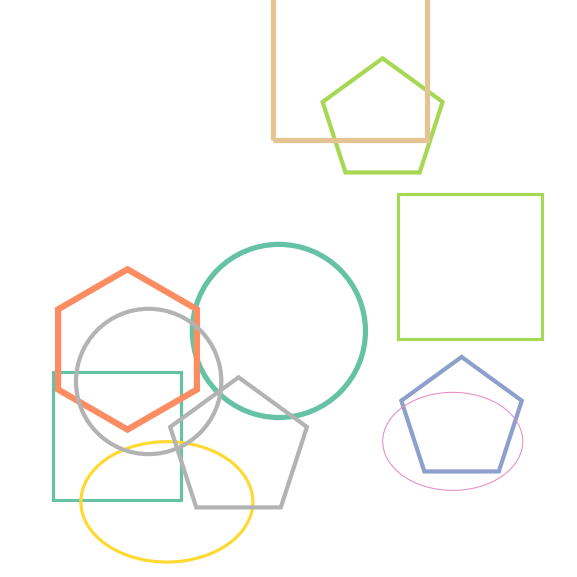[{"shape": "circle", "thickness": 2.5, "radius": 0.75, "center": [0.483, 0.426]}, {"shape": "square", "thickness": 1.5, "radius": 0.56, "center": [0.203, 0.244]}, {"shape": "hexagon", "thickness": 3, "radius": 0.69, "center": [0.221, 0.394]}, {"shape": "pentagon", "thickness": 2, "radius": 0.55, "center": [0.799, 0.271]}, {"shape": "oval", "thickness": 0.5, "radius": 0.61, "center": [0.784, 0.235]}, {"shape": "square", "thickness": 1.5, "radius": 0.62, "center": [0.813, 0.538]}, {"shape": "pentagon", "thickness": 2, "radius": 0.55, "center": [0.662, 0.789]}, {"shape": "oval", "thickness": 1.5, "radius": 0.74, "center": [0.289, 0.13]}, {"shape": "square", "thickness": 2.5, "radius": 0.66, "center": [0.606, 0.889]}, {"shape": "pentagon", "thickness": 2, "radius": 0.62, "center": [0.413, 0.221]}, {"shape": "circle", "thickness": 2, "radius": 0.63, "center": [0.257, 0.339]}]